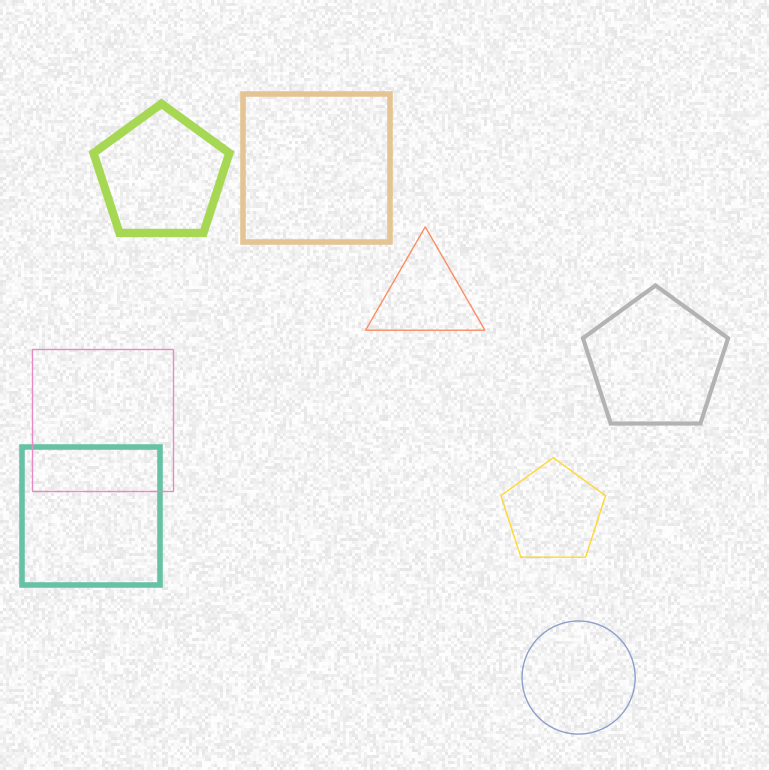[{"shape": "square", "thickness": 2, "radius": 0.45, "center": [0.118, 0.329]}, {"shape": "triangle", "thickness": 0.5, "radius": 0.45, "center": [0.552, 0.616]}, {"shape": "circle", "thickness": 0.5, "radius": 0.37, "center": [0.751, 0.12]}, {"shape": "square", "thickness": 0.5, "radius": 0.46, "center": [0.133, 0.455]}, {"shape": "pentagon", "thickness": 3, "radius": 0.46, "center": [0.21, 0.773]}, {"shape": "pentagon", "thickness": 0.5, "radius": 0.36, "center": [0.718, 0.334]}, {"shape": "square", "thickness": 2, "radius": 0.48, "center": [0.411, 0.782]}, {"shape": "pentagon", "thickness": 1.5, "radius": 0.5, "center": [0.851, 0.53]}]